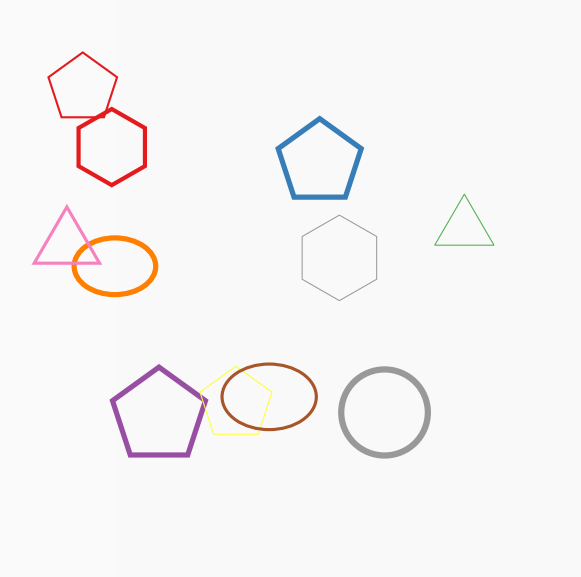[{"shape": "pentagon", "thickness": 1, "radius": 0.31, "center": [0.142, 0.846]}, {"shape": "hexagon", "thickness": 2, "radius": 0.33, "center": [0.192, 0.744]}, {"shape": "pentagon", "thickness": 2.5, "radius": 0.38, "center": [0.55, 0.719]}, {"shape": "triangle", "thickness": 0.5, "radius": 0.29, "center": [0.799, 0.604]}, {"shape": "pentagon", "thickness": 2.5, "radius": 0.42, "center": [0.274, 0.279]}, {"shape": "oval", "thickness": 2.5, "radius": 0.35, "center": [0.198, 0.538]}, {"shape": "pentagon", "thickness": 0.5, "radius": 0.33, "center": [0.406, 0.3]}, {"shape": "oval", "thickness": 1.5, "radius": 0.41, "center": [0.463, 0.312]}, {"shape": "triangle", "thickness": 1.5, "radius": 0.32, "center": [0.115, 0.576]}, {"shape": "hexagon", "thickness": 0.5, "radius": 0.37, "center": [0.584, 0.553]}, {"shape": "circle", "thickness": 3, "radius": 0.37, "center": [0.662, 0.285]}]